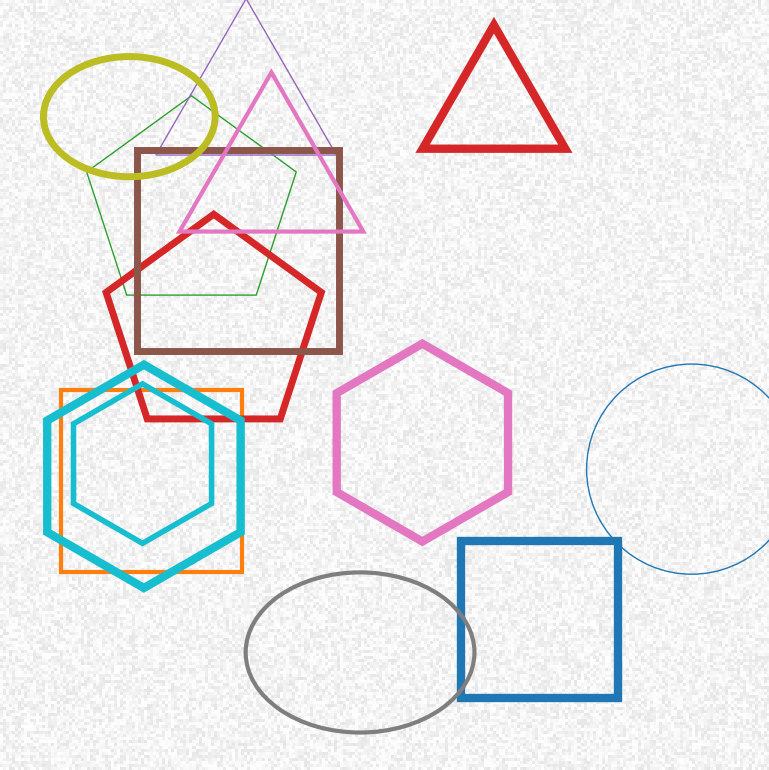[{"shape": "circle", "thickness": 0.5, "radius": 0.68, "center": [0.898, 0.391]}, {"shape": "square", "thickness": 3, "radius": 0.51, "center": [0.701, 0.196]}, {"shape": "square", "thickness": 1.5, "radius": 0.59, "center": [0.197, 0.376]}, {"shape": "pentagon", "thickness": 0.5, "radius": 0.72, "center": [0.249, 0.733]}, {"shape": "pentagon", "thickness": 2.5, "radius": 0.73, "center": [0.278, 0.575]}, {"shape": "triangle", "thickness": 3, "radius": 0.53, "center": [0.641, 0.86]}, {"shape": "triangle", "thickness": 0.5, "radius": 0.68, "center": [0.32, 0.866]}, {"shape": "square", "thickness": 2.5, "radius": 0.66, "center": [0.31, 0.675]}, {"shape": "triangle", "thickness": 1.5, "radius": 0.69, "center": [0.352, 0.768]}, {"shape": "hexagon", "thickness": 3, "radius": 0.64, "center": [0.549, 0.425]}, {"shape": "oval", "thickness": 1.5, "radius": 0.74, "center": [0.468, 0.153]}, {"shape": "oval", "thickness": 2.5, "radius": 0.56, "center": [0.168, 0.849]}, {"shape": "hexagon", "thickness": 2, "radius": 0.52, "center": [0.185, 0.398]}, {"shape": "hexagon", "thickness": 3, "radius": 0.73, "center": [0.187, 0.381]}]